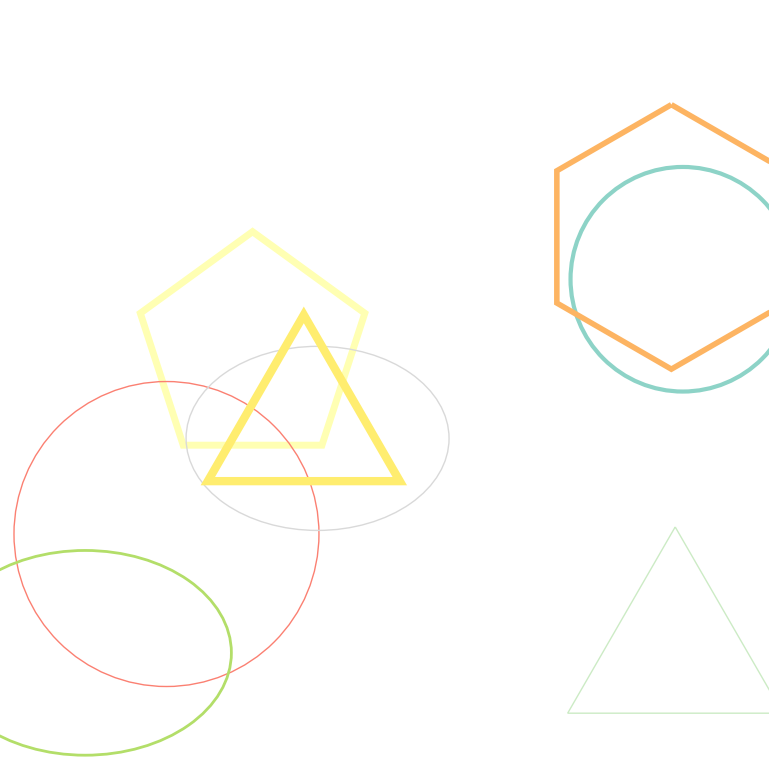[{"shape": "circle", "thickness": 1.5, "radius": 0.73, "center": [0.887, 0.637]}, {"shape": "pentagon", "thickness": 2.5, "radius": 0.77, "center": [0.328, 0.546]}, {"shape": "circle", "thickness": 0.5, "radius": 0.99, "center": [0.216, 0.306]}, {"shape": "hexagon", "thickness": 2, "radius": 0.86, "center": [0.872, 0.692]}, {"shape": "oval", "thickness": 1, "radius": 0.95, "center": [0.111, 0.152]}, {"shape": "oval", "thickness": 0.5, "radius": 0.85, "center": [0.412, 0.431]}, {"shape": "triangle", "thickness": 0.5, "radius": 0.81, "center": [0.877, 0.154]}, {"shape": "triangle", "thickness": 3, "radius": 0.72, "center": [0.395, 0.447]}]